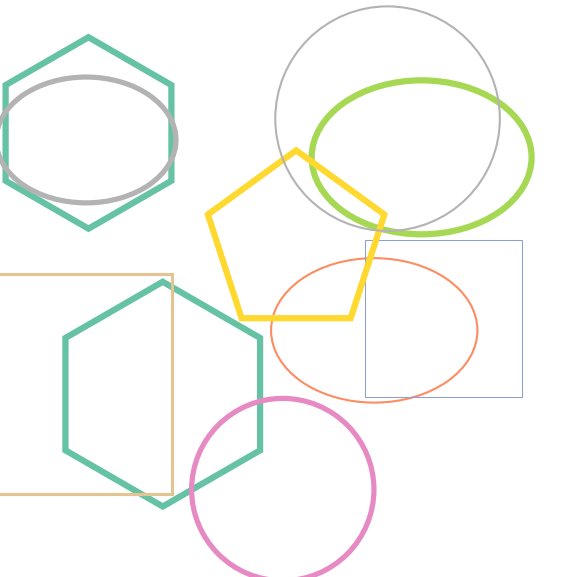[{"shape": "hexagon", "thickness": 3, "radius": 0.83, "center": [0.153, 0.769]}, {"shape": "hexagon", "thickness": 3, "radius": 0.97, "center": [0.282, 0.317]}, {"shape": "oval", "thickness": 1, "radius": 0.89, "center": [0.648, 0.427]}, {"shape": "square", "thickness": 0.5, "radius": 0.68, "center": [0.768, 0.448]}, {"shape": "circle", "thickness": 2.5, "radius": 0.79, "center": [0.49, 0.151]}, {"shape": "oval", "thickness": 3, "radius": 0.95, "center": [0.73, 0.727]}, {"shape": "pentagon", "thickness": 3, "radius": 0.8, "center": [0.513, 0.578]}, {"shape": "square", "thickness": 1.5, "radius": 0.95, "center": [0.108, 0.334]}, {"shape": "oval", "thickness": 2.5, "radius": 0.78, "center": [0.149, 0.757]}, {"shape": "circle", "thickness": 1, "radius": 0.97, "center": [0.671, 0.794]}]